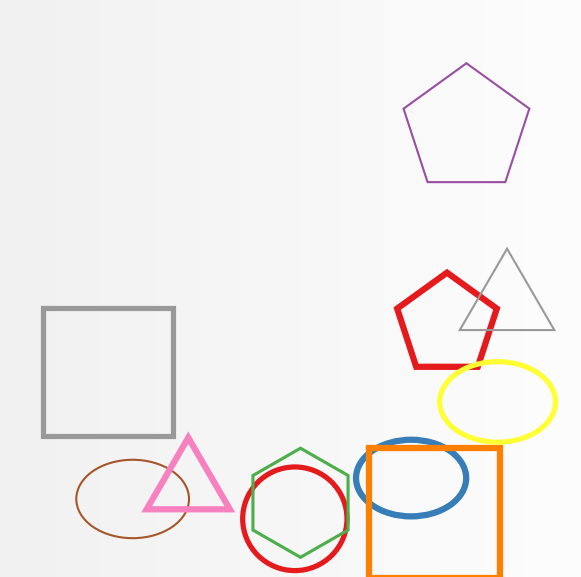[{"shape": "circle", "thickness": 2.5, "radius": 0.45, "center": [0.507, 0.101]}, {"shape": "pentagon", "thickness": 3, "radius": 0.45, "center": [0.769, 0.437]}, {"shape": "oval", "thickness": 3, "radius": 0.47, "center": [0.707, 0.171]}, {"shape": "hexagon", "thickness": 1.5, "radius": 0.47, "center": [0.517, 0.129]}, {"shape": "pentagon", "thickness": 1, "radius": 0.57, "center": [0.802, 0.776]}, {"shape": "square", "thickness": 3, "radius": 0.56, "center": [0.748, 0.111]}, {"shape": "oval", "thickness": 2.5, "radius": 0.5, "center": [0.856, 0.303]}, {"shape": "oval", "thickness": 1, "radius": 0.48, "center": [0.228, 0.135]}, {"shape": "triangle", "thickness": 3, "radius": 0.41, "center": [0.324, 0.159]}, {"shape": "square", "thickness": 2.5, "radius": 0.56, "center": [0.185, 0.355]}, {"shape": "triangle", "thickness": 1, "radius": 0.47, "center": [0.872, 0.475]}]